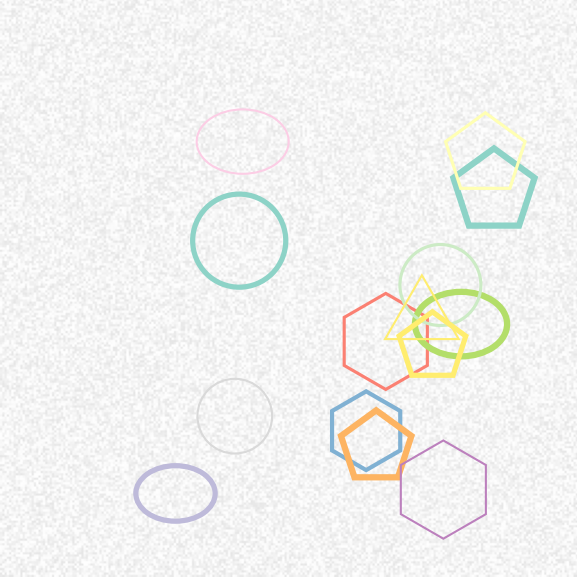[{"shape": "circle", "thickness": 2.5, "radius": 0.4, "center": [0.414, 0.582]}, {"shape": "pentagon", "thickness": 3, "radius": 0.37, "center": [0.855, 0.668]}, {"shape": "pentagon", "thickness": 1.5, "radius": 0.36, "center": [0.84, 0.732]}, {"shape": "oval", "thickness": 2.5, "radius": 0.34, "center": [0.304, 0.145]}, {"shape": "hexagon", "thickness": 1.5, "radius": 0.42, "center": [0.668, 0.408]}, {"shape": "hexagon", "thickness": 2, "radius": 0.34, "center": [0.634, 0.253]}, {"shape": "pentagon", "thickness": 3, "radius": 0.32, "center": [0.651, 0.224]}, {"shape": "oval", "thickness": 3, "radius": 0.4, "center": [0.798, 0.438]}, {"shape": "oval", "thickness": 1, "radius": 0.4, "center": [0.42, 0.754]}, {"shape": "circle", "thickness": 1, "radius": 0.32, "center": [0.407, 0.278]}, {"shape": "hexagon", "thickness": 1, "radius": 0.43, "center": [0.768, 0.151]}, {"shape": "circle", "thickness": 1.5, "radius": 0.35, "center": [0.763, 0.506]}, {"shape": "pentagon", "thickness": 2.5, "radius": 0.3, "center": [0.749, 0.398]}, {"shape": "triangle", "thickness": 1, "radius": 0.37, "center": [0.731, 0.449]}]